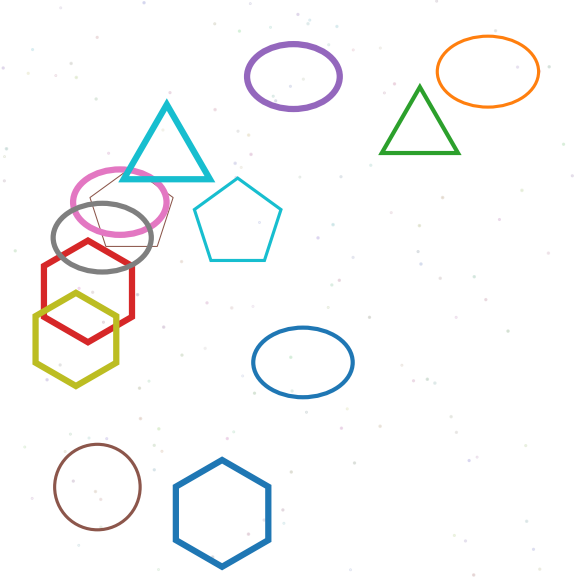[{"shape": "oval", "thickness": 2, "radius": 0.43, "center": [0.525, 0.372]}, {"shape": "hexagon", "thickness": 3, "radius": 0.46, "center": [0.385, 0.11]}, {"shape": "oval", "thickness": 1.5, "radius": 0.44, "center": [0.845, 0.875]}, {"shape": "triangle", "thickness": 2, "radius": 0.38, "center": [0.727, 0.772]}, {"shape": "hexagon", "thickness": 3, "radius": 0.44, "center": [0.152, 0.495]}, {"shape": "oval", "thickness": 3, "radius": 0.4, "center": [0.508, 0.867]}, {"shape": "circle", "thickness": 1.5, "radius": 0.37, "center": [0.169, 0.156]}, {"shape": "pentagon", "thickness": 0.5, "radius": 0.38, "center": [0.228, 0.634]}, {"shape": "oval", "thickness": 3, "radius": 0.4, "center": [0.207, 0.649]}, {"shape": "oval", "thickness": 2.5, "radius": 0.42, "center": [0.177, 0.588]}, {"shape": "hexagon", "thickness": 3, "radius": 0.4, "center": [0.131, 0.411]}, {"shape": "triangle", "thickness": 3, "radius": 0.43, "center": [0.289, 0.732]}, {"shape": "pentagon", "thickness": 1.5, "radius": 0.39, "center": [0.412, 0.612]}]